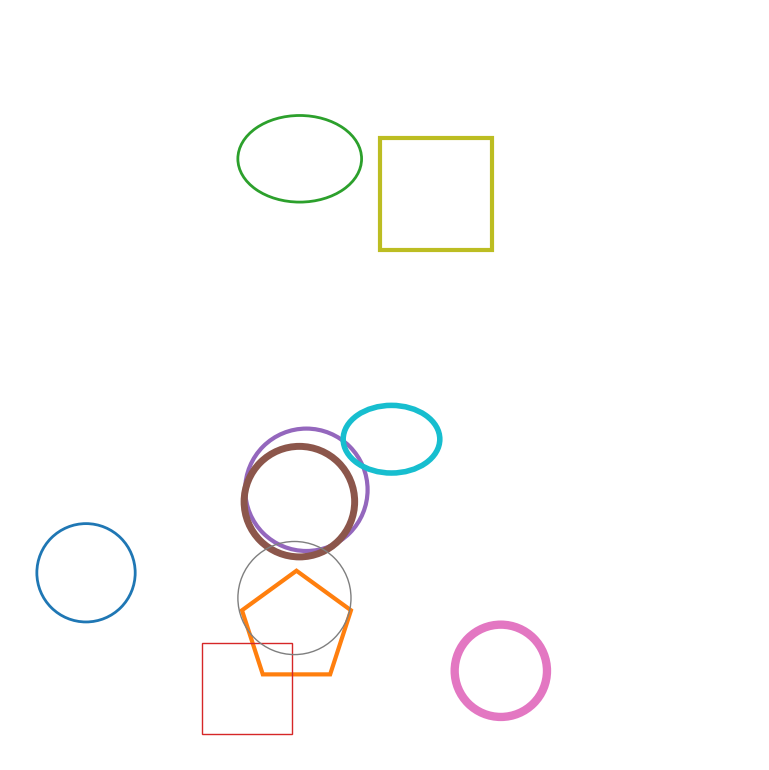[{"shape": "circle", "thickness": 1, "radius": 0.32, "center": [0.112, 0.256]}, {"shape": "pentagon", "thickness": 1.5, "radius": 0.37, "center": [0.385, 0.184]}, {"shape": "oval", "thickness": 1, "radius": 0.4, "center": [0.389, 0.794]}, {"shape": "square", "thickness": 0.5, "radius": 0.29, "center": [0.321, 0.106]}, {"shape": "circle", "thickness": 1.5, "radius": 0.4, "center": [0.398, 0.364]}, {"shape": "circle", "thickness": 2.5, "radius": 0.36, "center": [0.389, 0.349]}, {"shape": "circle", "thickness": 3, "radius": 0.3, "center": [0.65, 0.129]}, {"shape": "circle", "thickness": 0.5, "radius": 0.37, "center": [0.382, 0.223]}, {"shape": "square", "thickness": 1.5, "radius": 0.36, "center": [0.566, 0.748]}, {"shape": "oval", "thickness": 2, "radius": 0.31, "center": [0.508, 0.43]}]